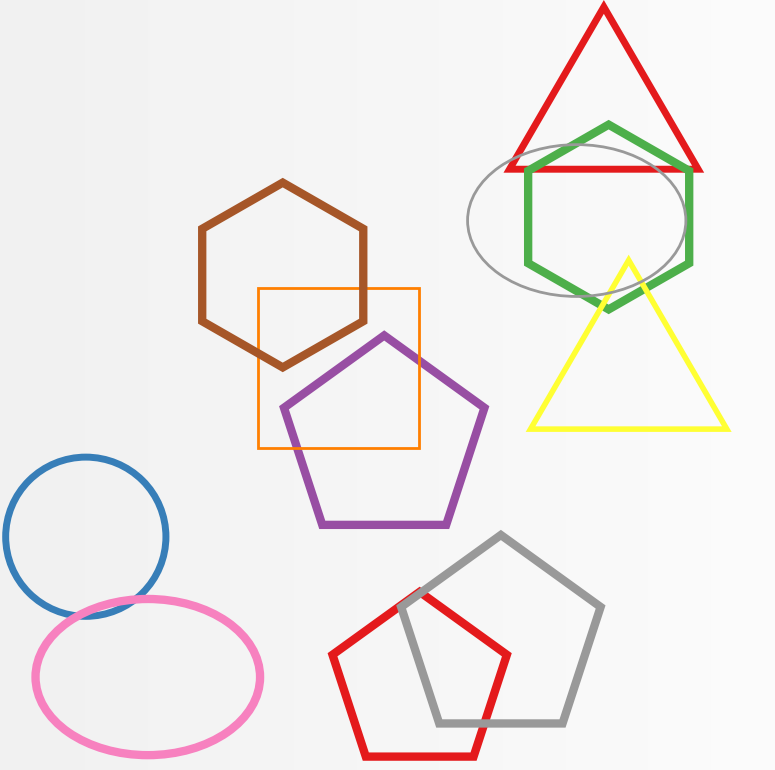[{"shape": "pentagon", "thickness": 3, "radius": 0.59, "center": [0.542, 0.113]}, {"shape": "triangle", "thickness": 2.5, "radius": 0.7, "center": [0.779, 0.85]}, {"shape": "circle", "thickness": 2.5, "radius": 0.52, "center": [0.111, 0.303]}, {"shape": "hexagon", "thickness": 3, "radius": 0.6, "center": [0.785, 0.718]}, {"shape": "pentagon", "thickness": 3, "radius": 0.68, "center": [0.496, 0.428]}, {"shape": "square", "thickness": 1, "radius": 0.52, "center": [0.437, 0.522]}, {"shape": "triangle", "thickness": 2, "radius": 0.73, "center": [0.811, 0.516]}, {"shape": "hexagon", "thickness": 3, "radius": 0.6, "center": [0.365, 0.643]}, {"shape": "oval", "thickness": 3, "radius": 0.72, "center": [0.191, 0.121]}, {"shape": "pentagon", "thickness": 3, "radius": 0.68, "center": [0.646, 0.17]}, {"shape": "oval", "thickness": 1, "radius": 0.7, "center": [0.744, 0.714]}]